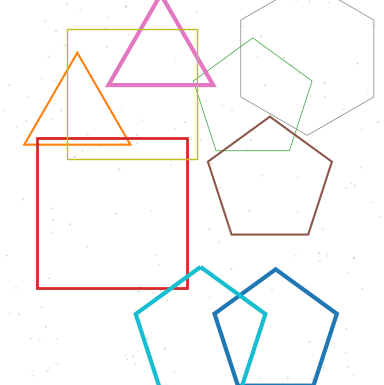[{"shape": "pentagon", "thickness": 3, "radius": 0.84, "center": [0.716, 0.133]}, {"shape": "triangle", "thickness": 1.5, "radius": 0.8, "center": [0.201, 0.704]}, {"shape": "pentagon", "thickness": 0.5, "radius": 0.81, "center": [0.656, 0.74]}, {"shape": "square", "thickness": 2, "radius": 0.98, "center": [0.292, 0.446]}, {"shape": "pentagon", "thickness": 1.5, "radius": 0.85, "center": [0.701, 0.528]}, {"shape": "triangle", "thickness": 3, "radius": 0.79, "center": [0.418, 0.858]}, {"shape": "hexagon", "thickness": 0.5, "radius": 1.0, "center": [0.798, 0.848]}, {"shape": "square", "thickness": 1, "radius": 0.84, "center": [0.342, 0.757]}, {"shape": "pentagon", "thickness": 3, "radius": 0.89, "center": [0.521, 0.13]}]